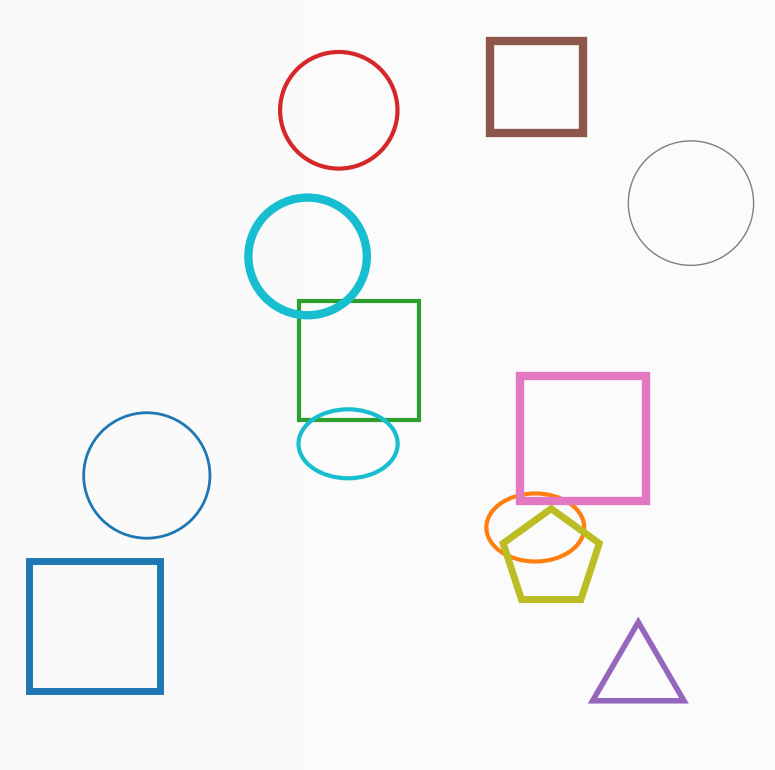[{"shape": "square", "thickness": 2.5, "radius": 0.42, "center": [0.121, 0.187]}, {"shape": "circle", "thickness": 1, "radius": 0.41, "center": [0.189, 0.382]}, {"shape": "oval", "thickness": 1.5, "radius": 0.32, "center": [0.691, 0.315]}, {"shape": "square", "thickness": 1.5, "radius": 0.39, "center": [0.463, 0.532]}, {"shape": "circle", "thickness": 1.5, "radius": 0.38, "center": [0.437, 0.857]}, {"shape": "triangle", "thickness": 2, "radius": 0.34, "center": [0.824, 0.124]}, {"shape": "square", "thickness": 3, "radius": 0.3, "center": [0.692, 0.887]}, {"shape": "square", "thickness": 3, "radius": 0.41, "center": [0.752, 0.43]}, {"shape": "circle", "thickness": 0.5, "radius": 0.4, "center": [0.892, 0.736]}, {"shape": "pentagon", "thickness": 2.5, "radius": 0.33, "center": [0.711, 0.274]}, {"shape": "circle", "thickness": 3, "radius": 0.38, "center": [0.397, 0.667]}, {"shape": "oval", "thickness": 1.5, "radius": 0.32, "center": [0.449, 0.424]}]